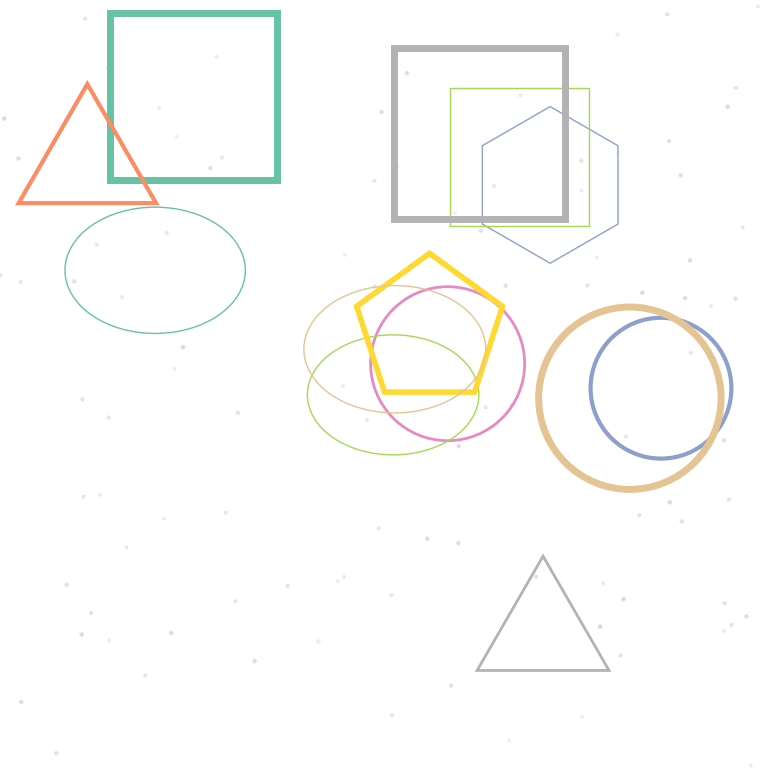[{"shape": "square", "thickness": 2.5, "radius": 0.54, "center": [0.251, 0.875]}, {"shape": "oval", "thickness": 0.5, "radius": 0.59, "center": [0.201, 0.649]}, {"shape": "triangle", "thickness": 1.5, "radius": 0.52, "center": [0.113, 0.788]}, {"shape": "hexagon", "thickness": 0.5, "radius": 0.51, "center": [0.714, 0.76]}, {"shape": "circle", "thickness": 1.5, "radius": 0.46, "center": [0.858, 0.496]}, {"shape": "circle", "thickness": 1, "radius": 0.5, "center": [0.581, 0.528]}, {"shape": "square", "thickness": 0.5, "radius": 0.45, "center": [0.675, 0.796]}, {"shape": "oval", "thickness": 0.5, "radius": 0.56, "center": [0.511, 0.487]}, {"shape": "pentagon", "thickness": 2, "radius": 0.5, "center": [0.558, 0.571]}, {"shape": "circle", "thickness": 2.5, "radius": 0.59, "center": [0.818, 0.483]}, {"shape": "oval", "thickness": 0.5, "radius": 0.59, "center": [0.513, 0.546]}, {"shape": "triangle", "thickness": 1, "radius": 0.49, "center": [0.705, 0.179]}, {"shape": "square", "thickness": 2.5, "radius": 0.56, "center": [0.623, 0.827]}]